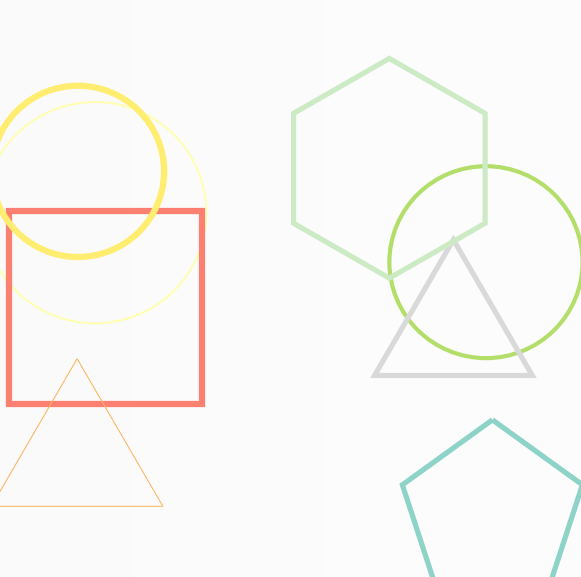[{"shape": "pentagon", "thickness": 2.5, "radius": 0.81, "center": [0.847, 0.109]}, {"shape": "circle", "thickness": 1, "radius": 0.96, "center": [0.163, 0.631]}, {"shape": "square", "thickness": 3, "radius": 0.83, "center": [0.181, 0.467]}, {"shape": "triangle", "thickness": 0.5, "radius": 0.85, "center": [0.133, 0.208]}, {"shape": "circle", "thickness": 2, "radius": 0.83, "center": [0.836, 0.545]}, {"shape": "triangle", "thickness": 2.5, "radius": 0.78, "center": [0.78, 0.427]}, {"shape": "hexagon", "thickness": 2.5, "radius": 0.95, "center": [0.67, 0.708]}, {"shape": "circle", "thickness": 3, "radius": 0.74, "center": [0.134, 0.702]}]